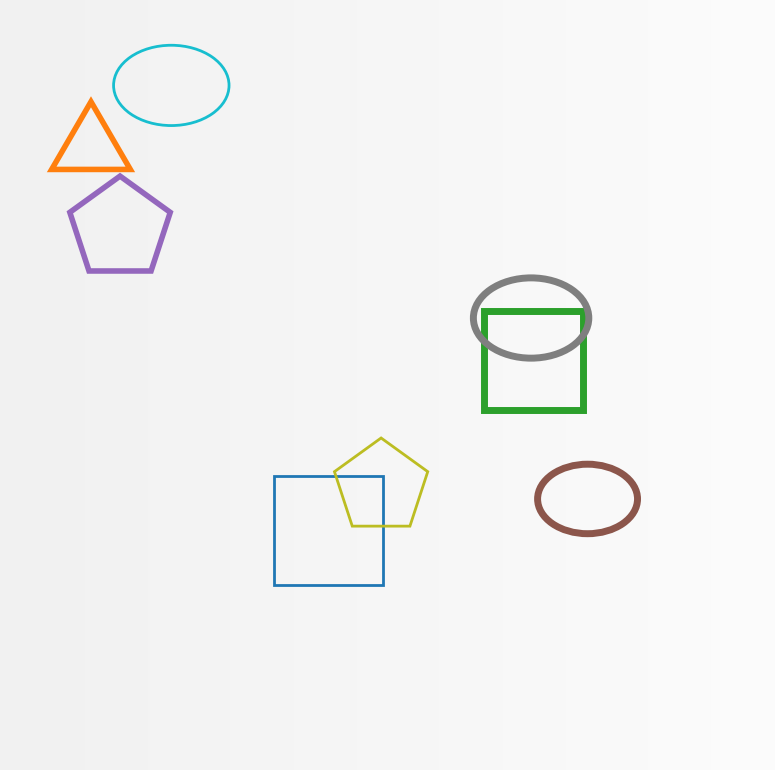[{"shape": "square", "thickness": 1, "radius": 0.35, "center": [0.424, 0.311]}, {"shape": "triangle", "thickness": 2, "radius": 0.29, "center": [0.117, 0.809]}, {"shape": "square", "thickness": 2.5, "radius": 0.32, "center": [0.689, 0.532]}, {"shape": "pentagon", "thickness": 2, "radius": 0.34, "center": [0.155, 0.703]}, {"shape": "oval", "thickness": 2.5, "radius": 0.32, "center": [0.758, 0.352]}, {"shape": "oval", "thickness": 2.5, "radius": 0.37, "center": [0.685, 0.587]}, {"shape": "pentagon", "thickness": 1, "radius": 0.32, "center": [0.492, 0.368]}, {"shape": "oval", "thickness": 1, "radius": 0.37, "center": [0.221, 0.889]}]